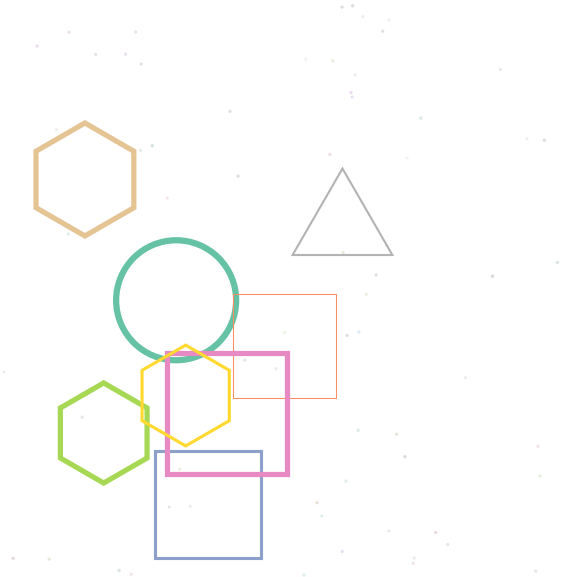[{"shape": "circle", "thickness": 3, "radius": 0.52, "center": [0.305, 0.479]}, {"shape": "square", "thickness": 0.5, "radius": 0.45, "center": [0.493, 0.4]}, {"shape": "square", "thickness": 1.5, "radius": 0.46, "center": [0.36, 0.126]}, {"shape": "square", "thickness": 2.5, "radius": 0.52, "center": [0.393, 0.283]}, {"shape": "hexagon", "thickness": 2.5, "radius": 0.43, "center": [0.18, 0.249]}, {"shape": "hexagon", "thickness": 1.5, "radius": 0.44, "center": [0.322, 0.314]}, {"shape": "hexagon", "thickness": 2.5, "radius": 0.49, "center": [0.147, 0.688]}, {"shape": "triangle", "thickness": 1, "radius": 0.5, "center": [0.593, 0.607]}]